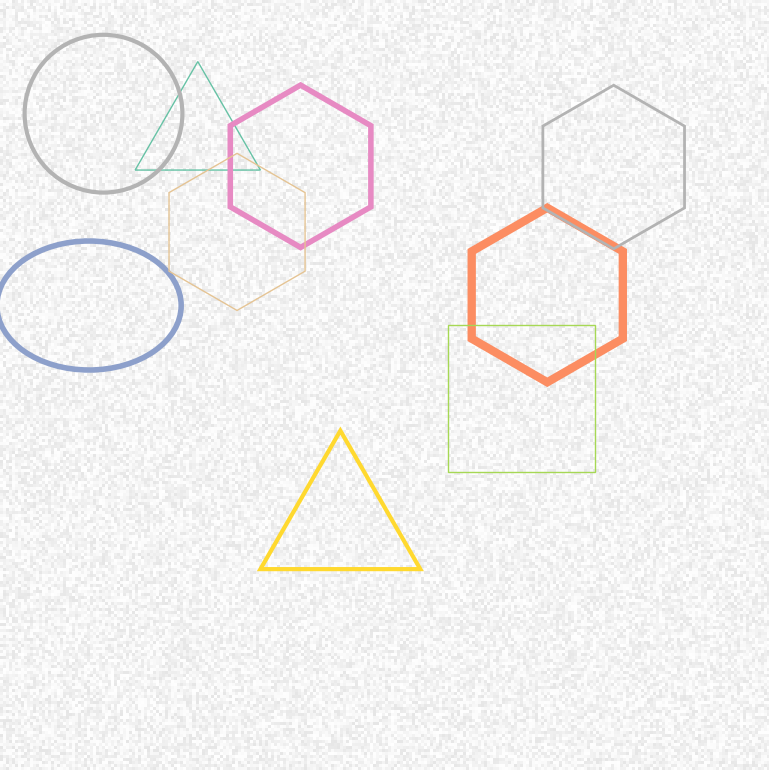[{"shape": "triangle", "thickness": 0.5, "radius": 0.47, "center": [0.257, 0.826]}, {"shape": "hexagon", "thickness": 3, "radius": 0.57, "center": [0.711, 0.617]}, {"shape": "oval", "thickness": 2, "radius": 0.6, "center": [0.116, 0.603]}, {"shape": "hexagon", "thickness": 2, "radius": 0.53, "center": [0.39, 0.784]}, {"shape": "square", "thickness": 0.5, "radius": 0.48, "center": [0.678, 0.482]}, {"shape": "triangle", "thickness": 1.5, "radius": 0.6, "center": [0.442, 0.321]}, {"shape": "hexagon", "thickness": 0.5, "radius": 0.51, "center": [0.308, 0.699]}, {"shape": "hexagon", "thickness": 1, "radius": 0.53, "center": [0.797, 0.783]}, {"shape": "circle", "thickness": 1.5, "radius": 0.51, "center": [0.134, 0.852]}]